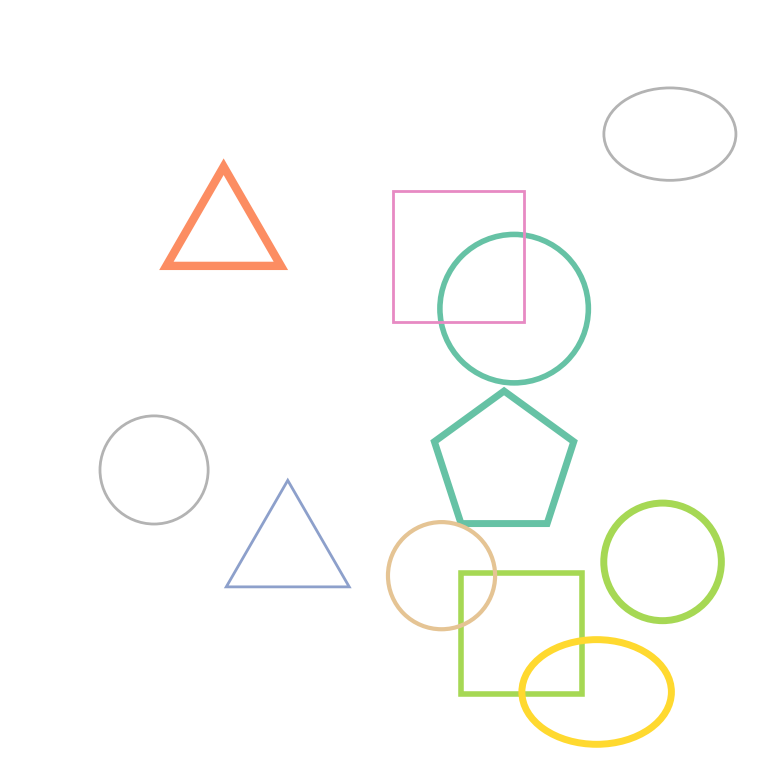[{"shape": "circle", "thickness": 2, "radius": 0.48, "center": [0.668, 0.599]}, {"shape": "pentagon", "thickness": 2.5, "radius": 0.48, "center": [0.655, 0.397]}, {"shape": "triangle", "thickness": 3, "radius": 0.43, "center": [0.29, 0.698]}, {"shape": "triangle", "thickness": 1, "radius": 0.46, "center": [0.374, 0.284]}, {"shape": "square", "thickness": 1, "radius": 0.43, "center": [0.595, 0.667]}, {"shape": "square", "thickness": 2, "radius": 0.39, "center": [0.677, 0.177]}, {"shape": "circle", "thickness": 2.5, "radius": 0.38, "center": [0.86, 0.27]}, {"shape": "oval", "thickness": 2.5, "radius": 0.49, "center": [0.775, 0.101]}, {"shape": "circle", "thickness": 1.5, "radius": 0.35, "center": [0.573, 0.252]}, {"shape": "oval", "thickness": 1, "radius": 0.43, "center": [0.87, 0.826]}, {"shape": "circle", "thickness": 1, "radius": 0.35, "center": [0.2, 0.39]}]